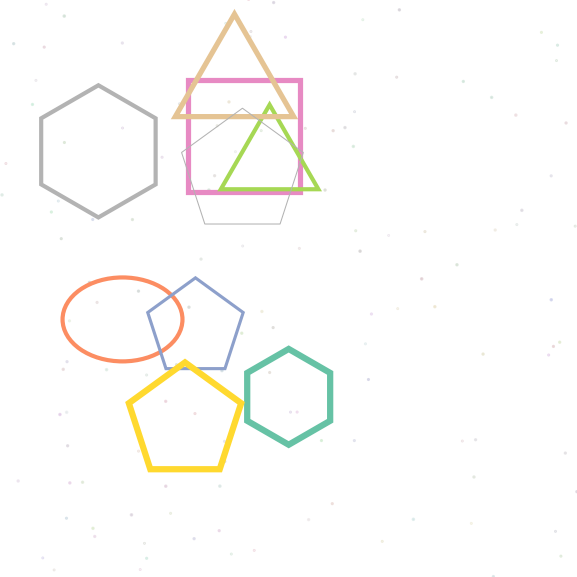[{"shape": "hexagon", "thickness": 3, "radius": 0.41, "center": [0.5, 0.312]}, {"shape": "oval", "thickness": 2, "radius": 0.52, "center": [0.212, 0.446]}, {"shape": "pentagon", "thickness": 1.5, "radius": 0.43, "center": [0.338, 0.431]}, {"shape": "square", "thickness": 2.5, "radius": 0.48, "center": [0.423, 0.764]}, {"shape": "triangle", "thickness": 2, "radius": 0.49, "center": [0.467, 0.72]}, {"shape": "pentagon", "thickness": 3, "radius": 0.51, "center": [0.32, 0.269]}, {"shape": "triangle", "thickness": 2.5, "radius": 0.59, "center": [0.406, 0.856]}, {"shape": "pentagon", "thickness": 0.5, "radius": 0.55, "center": [0.42, 0.701]}, {"shape": "hexagon", "thickness": 2, "radius": 0.57, "center": [0.17, 0.737]}]